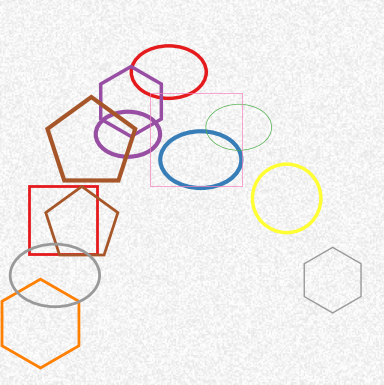[{"shape": "square", "thickness": 2, "radius": 0.45, "center": [0.164, 0.428]}, {"shape": "oval", "thickness": 2.5, "radius": 0.49, "center": [0.438, 0.813]}, {"shape": "oval", "thickness": 3, "radius": 0.53, "center": [0.522, 0.585]}, {"shape": "oval", "thickness": 0.5, "radius": 0.43, "center": [0.62, 0.669]}, {"shape": "oval", "thickness": 3, "radius": 0.42, "center": [0.332, 0.651]}, {"shape": "hexagon", "thickness": 2.5, "radius": 0.45, "center": [0.34, 0.736]}, {"shape": "hexagon", "thickness": 2, "radius": 0.58, "center": [0.105, 0.16]}, {"shape": "circle", "thickness": 2.5, "radius": 0.44, "center": [0.745, 0.485]}, {"shape": "pentagon", "thickness": 3, "radius": 0.6, "center": [0.237, 0.628]}, {"shape": "pentagon", "thickness": 2, "radius": 0.49, "center": [0.213, 0.417]}, {"shape": "square", "thickness": 0.5, "radius": 0.6, "center": [0.508, 0.638]}, {"shape": "hexagon", "thickness": 1, "radius": 0.43, "center": [0.864, 0.272]}, {"shape": "oval", "thickness": 2, "radius": 0.58, "center": [0.143, 0.285]}]